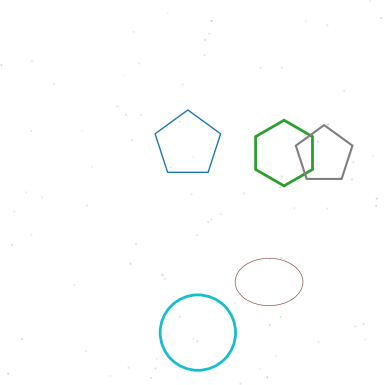[{"shape": "pentagon", "thickness": 1, "radius": 0.45, "center": [0.488, 0.625]}, {"shape": "hexagon", "thickness": 2, "radius": 0.43, "center": [0.738, 0.602]}, {"shape": "oval", "thickness": 0.5, "radius": 0.44, "center": [0.699, 0.268]}, {"shape": "pentagon", "thickness": 1.5, "radius": 0.39, "center": [0.842, 0.598]}, {"shape": "circle", "thickness": 2, "radius": 0.49, "center": [0.514, 0.136]}]